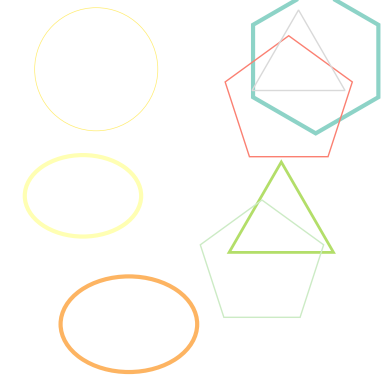[{"shape": "hexagon", "thickness": 3, "radius": 0.94, "center": [0.82, 0.842]}, {"shape": "oval", "thickness": 3, "radius": 0.76, "center": [0.216, 0.491]}, {"shape": "pentagon", "thickness": 1, "radius": 0.87, "center": [0.75, 0.733]}, {"shape": "oval", "thickness": 3, "radius": 0.89, "center": [0.335, 0.158]}, {"shape": "triangle", "thickness": 2, "radius": 0.78, "center": [0.731, 0.423]}, {"shape": "triangle", "thickness": 1, "radius": 0.7, "center": [0.775, 0.835]}, {"shape": "pentagon", "thickness": 1, "radius": 0.84, "center": [0.68, 0.312]}, {"shape": "circle", "thickness": 0.5, "radius": 0.8, "center": [0.25, 0.82]}]